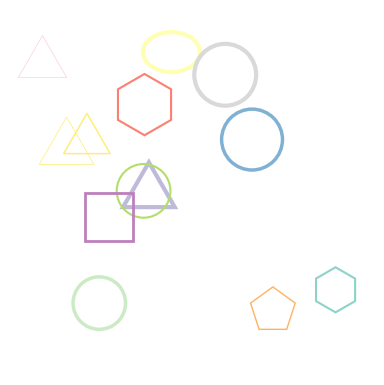[{"shape": "hexagon", "thickness": 1.5, "radius": 0.29, "center": [0.872, 0.247]}, {"shape": "oval", "thickness": 3, "radius": 0.37, "center": [0.445, 0.865]}, {"shape": "triangle", "thickness": 3, "radius": 0.39, "center": [0.387, 0.501]}, {"shape": "hexagon", "thickness": 1.5, "radius": 0.4, "center": [0.375, 0.728]}, {"shape": "circle", "thickness": 2.5, "radius": 0.4, "center": [0.655, 0.637]}, {"shape": "pentagon", "thickness": 1, "radius": 0.3, "center": [0.709, 0.194]}, {"shape": "circle", "thickness": 1.5, "radius": 0.35, "center": [0.373, 0.504]}, {"shape": "triangle", "thickness": 0.5, "radius": 0.36, "center": [0.11, 0.835]}, {"shape": "circle", "thickness": 3, "radius": 0.4, "center": [0.585, 0.806]}, {"shape": "square", "thickness": 2, "radius": 0.31, "center": [0.283, 0.436]}, {"shape": "circle", "thickness": 2.5, "radius": 0.34, "center": [0.258, 0.213]}, {"shape": "triangle", "thickness": 0.5, "radius": 0.41, "center": [0.173, 0.614]}, {"shape": "triangle", "thickness": 1, "radius": 0.35, "center": [0.226, 0.636]}]